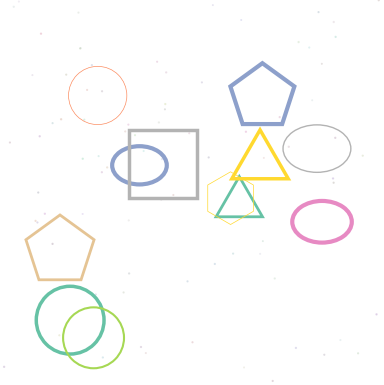[{"shape": "triangle", "thickness": 2, "radius": 0.35, "center": [0.622, 0.472]}, {"shape": "circle", "thickness": 2.5, "radius": 0.44, "center": [0.182, 0.168]}, {"shape": "circle", "thickness": 0.5, "radius": 0.38, "center": [0.254, 0.752]}, {"shape": "pentagon", "thickness": 3, "radius": 0.44, "center": [0.682, 0.748]}, {"shape": "oval", "thickness": 3, "radius": 0.35, "center": [0.362, 0.571]}, {"shape": "oval", "thickness": 3, "radius": 0.39, "center": [0.836, 0.424]}, {"shape": "circle", "thickness": 1.5, "radius": 0.4, "center": [0.243, 0.123]}, {"shape": "hexagon", "thickness": 0.5, "radius": 0.34, "center": [0.599, 0.485]}, {"shape": "triangle", "thickness": 2.5, "radius": 0.42, "center": [0.675, 0.578]}, {"shape": "pentagon", "thickness": 2, "radius": 0.47, "center": [0.156, 0.349]}, {"shape": "oval", "thickness": 1, "radius": 0.44, "center": [0.823, 0.614]}, {"shape": "square", "thickness": 2.5, "radius": 0.44, "center": [0.424, 0.574]}]